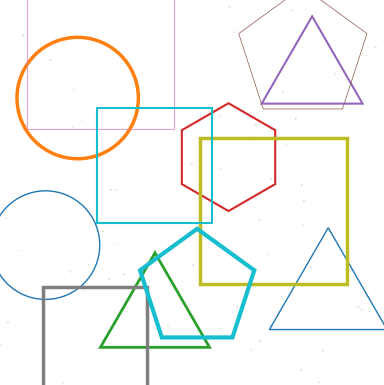[{"shape": "circle", "thickness": 1, "radius": 0.71, "center": [0.118, 0.363]}, {"shape": "triangle", "thickness": 1, "radius": 0.88, "center": [0.853, 0.232]}, {"shape": "circle", "thickness": 2.5, "radius": 0.79, "center": [0.202, 0.745]}, {"shape": "triangle", "thickness": 2, "radius": 0.82, "center": [0.403, 0.18]}, {"shape": "hexagon", "thickness": 1.5, "radius": 0.7, "center": [0.594, 0.592]}, {"shape": "triangle", "thickness": 1.5, "radius": 0.76, "center": [0.811, 0.806]}, {"shape": "pentagon", "thickness": 0.5, "radius": 0.88, "center": [0.787, 0.859]}, {"shape": "square", "thickness": 0.5, "radius": 0.96, "center": [0.262, 0.856]}, {"shape": "square", "thickness": 2.5, "radius": 0.68, "center": [0.246, 0.119]}, {"shape": "square", "thickness": 2.5, "radius": 0.95, "center": [0.71, 0.451]}, {"shape": "pentagon", "thickness": 3, "radius": 0.78, "center": [0.512, 0.25]}, {"shape": "square", "thickness": 1.5, "radius": 0.75, "center": [0.402, 0.569]}]